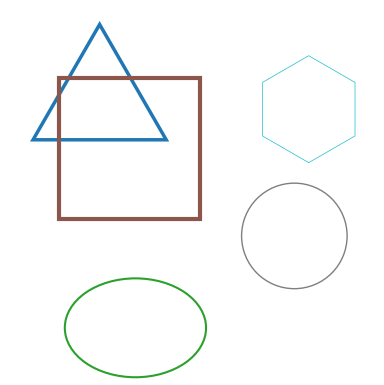[{"shape": "triangle", "thickness": 2.5, "radius": 1.0, "center": [0.259, 0.737]}, {"shape": "oval", "thickness": 1.5, "radius": 0.92, "center": [0.352, 0.149]}, {"shape": "square", "thickness": 3, "radius": 0.91, "center": [0.337, 0.614]}, {"shape": "circle", "thickness": 1, "radius": 0.69, "center": [0.765, 0.387]}, {"shape": "hexagon", "thickness": 0.5, "radius": 0.69, "center": [0.802, 0.716]}]